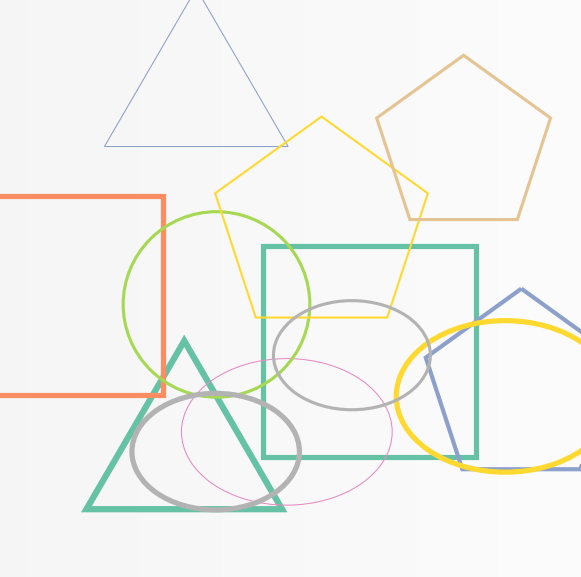[{"shape": "square", "thickness": 2.5, "radius": 0.92, "center": [0.635, 0.39]}, {"shape": "triangle", "thickness": 3, "radius": 0.97, "center": [0.317, 0.215]}, {"shape": "square", "thickness": 2.5, "radius": 0.86, "center": [0.108, 0.488]}, {"shape": "pentagon", "thickness": 2, "radius": 0.86, "center": [0.897, 0.326]}, {"shape": "triangle", "thickness": 0.5, "radius": 0.91, "center": [0.338, 0.837]}, {"shape": "oval", "thickness": 0.5, "radius": 0.91, "center": [0.493, 0.251]}, {"shape": "circle", "thickness": 1.5, "radius": 0.8, "center": [0.372, 0.472]}, {"shape": "oval", "thickness": 2.5, "radius": 0.94, "center": [0.869, 0.313]}, {"shape": "pentagon", "thickness": 1, "radius": 0.96, "center": [0.553, 0.605]}, {"shape": "pentagon", "thickness": 1.5, "radius": 0.79, "center": [0.798, 0.746]}, {"shape": "oval", "thickness": 2.5, "radius": 0.72, "center": [0.371, 0.217]}, {"shape": "oval", "thickness": 1.5, "radius": 0.67, "center": [0.605, 0.384]}]